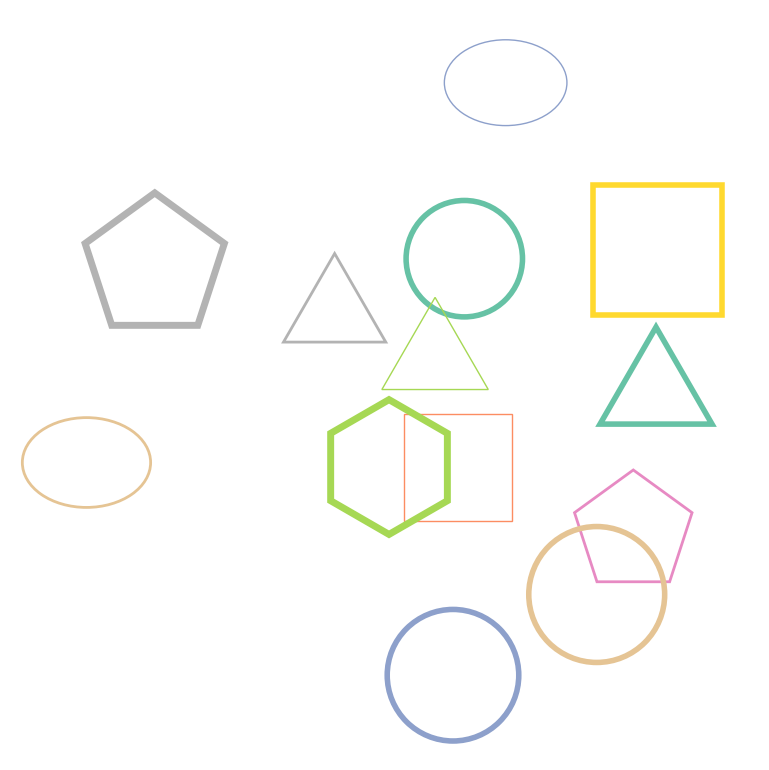[{"shape": "circle", "thickness": 2, "radius": 0.38, "center": [0.603, 0.664]}, {"shape": "triangle", "thickness": 2, "radius": 0.42, "center": [0.852, 0.491]}, {"shape": "square", "thickness": 0.5, "radius": 0.35, "center": [0.595, 0.393]}, {"shape": "oval", "thickness": 0.5, "radius": 0.4, "center": [0.657, 0.893]}, {"shape": "circle", "thickness": 2, "radius": 0.43, "center": [0.588, 0.123]}, {"shape": "pentagon", "thickness": 1, "radius": 0.4, "center": [0.822, 0.309]}, {"shape": "triangle", "thickness": 0.5, "radius": 0.4, "center": [0.565, 0.534]}, {"shape": "hexagon", "thickness": 2.5, "radius": 0.44, "center": [0.505, 0.393]}, {"shape": "square", "thickness": 2, "radius": 0.42, "center": [0.854, 0.675]}, {"shape": "circle", "thickness": 2, "radius": 0.44, "center": [0.775, 0.228]}, {"shape": "oval", "thickness": 1, "radius": 0.42, "center": [0.112, 0.399]}, {"shape": "triangle", "thickness": 1, "radius": 0.38, "center": [0.435, 0.594]}, {"shape": "pentagon", "thickness": 2.5, "radius": 0.48, "center": [0.201, 0.654]}]